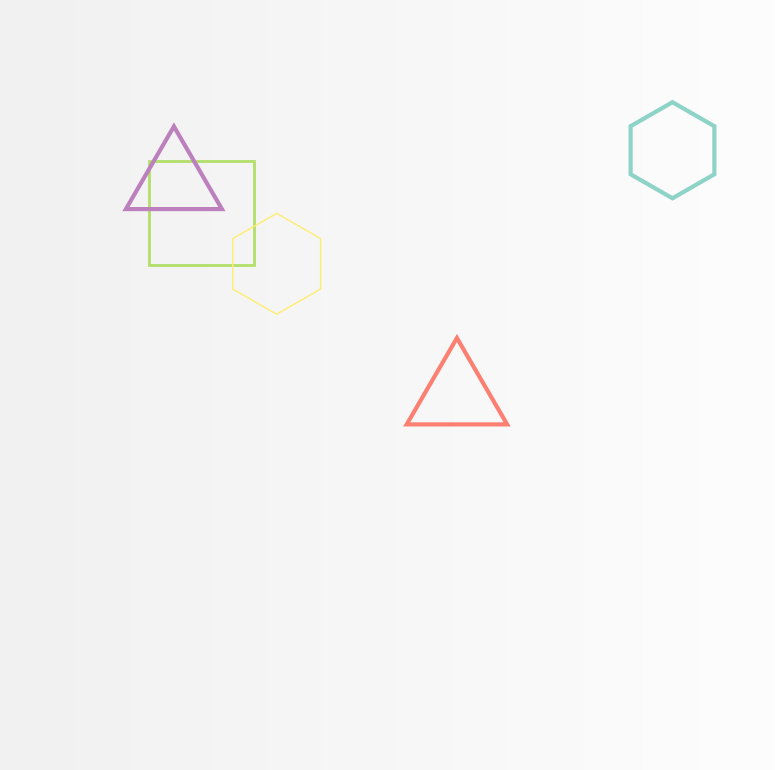[{"shape": "hexagon", "thickness": 1.5, "radius": 0.31, "center": [0.868, 0.805]}, {"shape": "triangle", "thickness": 1.5, "radius": 0.37, "center": [0.59, 0.486]}, {"shape": "square", "thickness": 1, "radius": 0.34, "center": [0.26, 0.723]}, {"shape": "triangle", "thickness": 1.5, "radius": 0.36, "center": [0.224, 0.764]}, {"shape": "hexagon", "thickness": 0.5, "radius": 0.33, "center": [0.357, 0.657]}]